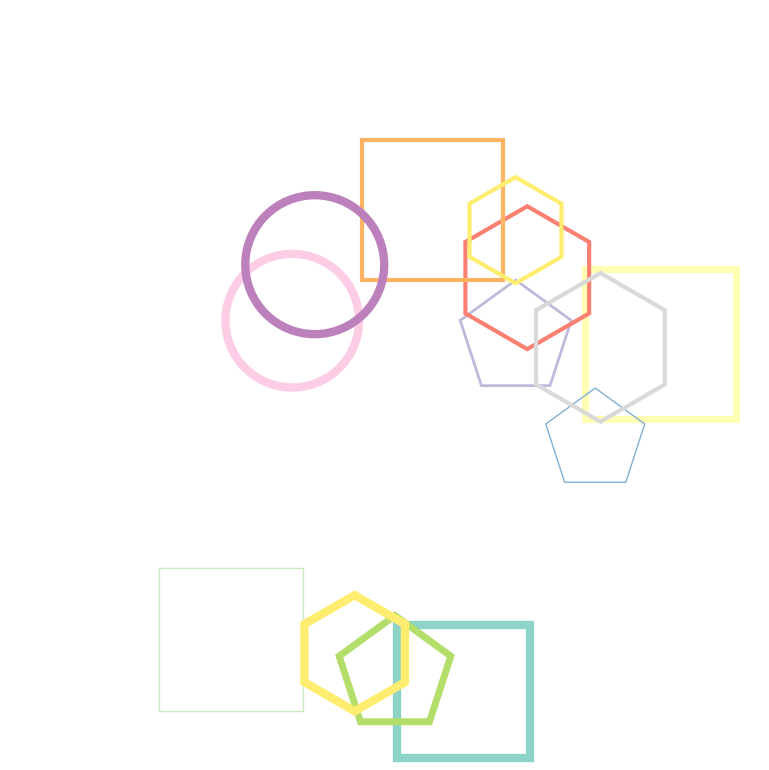[{"shape": "square", "thickness": 3, "radius": 0.43, "center": [0.602, 0.102]}, {"shape": "square", "thickness": 2.5, "radius": 0.49, "center": [0.858, 0.553]}, {"shape": "pentagon", "thickness": 1, "radius": 0.38, "center": [0.67, 0.56]}, {"shape": "hexagon", "thickness": 1.5, "radius": 0.46, "center": [0.685, 0.639]}, {"shape": "pentagon", "thickness": 0.5, "radius": 0.34, "center": [0.773, 0.428]}, {"shape": "square", "thickness": 1.5, "radius": 0.46, "center": [0.562, 0.727]}, {"shape": "pentagon", "thickness": 2.5, "radius": 0.38, "center": [0.513, 0.124]}, {"shape": "circle", "thickness": 3, "radius": 0.43, "center": [0.38, 0.584]}, {"shape": "hexagon", "thickness": 1.5, "radius": 0.48, "center": [0.78, 0.549]}, {"shape": "circle", "thickness": 3, "radius": 0.45, "center": [0.409, 0.656]}, {"shape": "square", "thickness": 0.5, "radius": 0.47, "center": [0.3, 0.169]}, {"shape": "hexagon", "thickness": 1.5, "radius": 0.34, "center": [0.669, 0.701]}, {"shape": "hexagon", "thickness": 3, "radius": 0.38, "center": [0.461, 0.152]}]